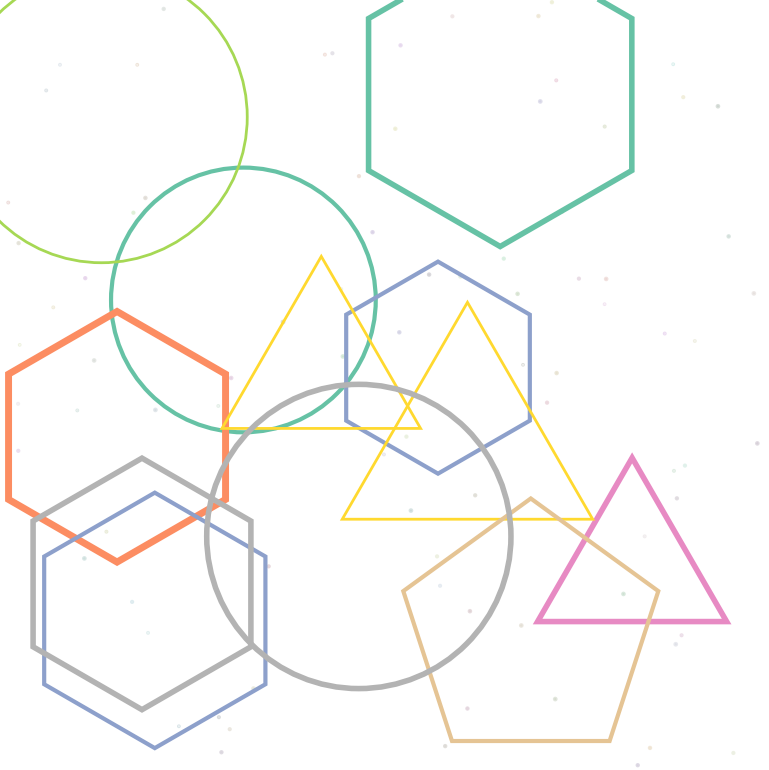[{"shape": "circle", "thickness": 1.5, "radius": 0.86, "center": [0.316, 0.61]}, {"shape": "hexagon", "thickness": 2, "radius": 0.99, "center": [0.65, 0.877]}, {"shape": "hexagon", "thickness": 2.5, "radius": 0.81, "center": [0.152, 0.433]}, {"shape": "hexagon", "thickness": 1.5, "radius": 0.83, "center": [0.201, 0.194]}, {"shape": "hexagon", "thickness": 1.5, "radius": 0.69, "center": [0.569, 0.523]}, {"shape": "triangle", "thickness": 2, "radius": 0.71, "center": [0.821, 0.264]}, {"shape": "circle", "thickness": 1, "radius": 0.95, "center": [0.132, 0.848]}, {"shape": "triangle", "thickness": 1, "radius": 0.74, "center": [0.417, 0.518]}, {"shape": "triangle", "thickness": 1, "radius": 0.94, "center": [0.607, 0.42]}, {"shape": "pentagon", "thickness": 1.5, "radius": 0.87, "center": [0.689, 0.179]}, {"shape": "circle", "thickness": 2, "radius": 0.99, "center": [0.466, 0.303]}, {"shape": "hexagon", "thickness": 2, "radius": 0.82, "center": [0.184, 0.242]}]